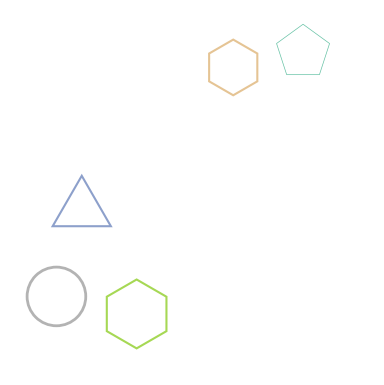[{"shape": "pentagon", "thickness": 0.5, "radius": 0.36, "center": [0.787, 0.865]}, {"shape": "triangle", "thickness": 1.5, "radius": 0.44, "center": [0.212, 0.456]}, {"shape": "hexagon", "thickness": 1.5, "radius": 0.45, "center": [0.355, 0.185]}, {"shape": "hexagon", "thickness": 1.5, "radius": 0.36, "center": [0.606, 0.825]}, {"shape": "circle", "thickness": 2, "radius": 0.38, "center": [0.147, 0.23]}]